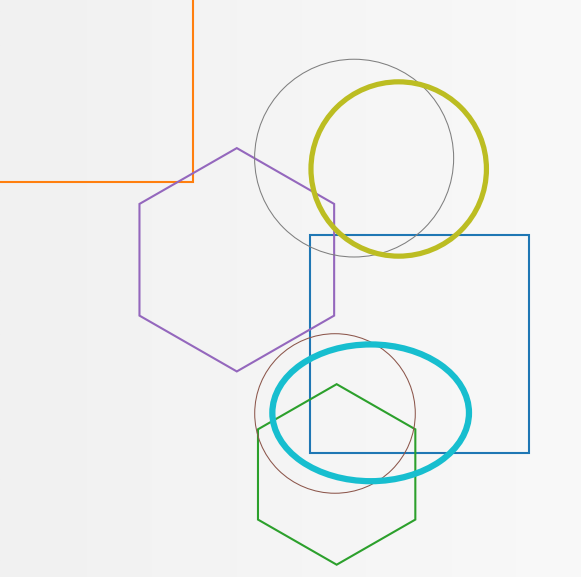[{"shape": "square", "thickness": 1, "radius": 0.94, "center": [0.722, 0.404]}, {"shape": "square", "thickness": 1, "radius": 0.98, "center": [0.135, 0.88]}, {"shape": "hexagon", "thickness": 1, "radius": 0.78, "center": [0.579, 0.178]}, {"shape": "hexagon", "thickness": 1, "radius": 0.97, "center": [0.407, 0.549]}, {"shape": "circle", "thickness": 0.5, "radius": 0.69, "center": [0.576, 0.283]}, {"shape": "circle", "thickness": 0.5, "radius": 0.86, "center": [0.609, 0.725]}, {"shape": "circle", "thickness": 2.5, "radius": 0.75, "center": [0.686, 0.707]}, {"shape": "oval", "thickness": 3, "radius": 0.85, "center": [0.638, 0.284]}]